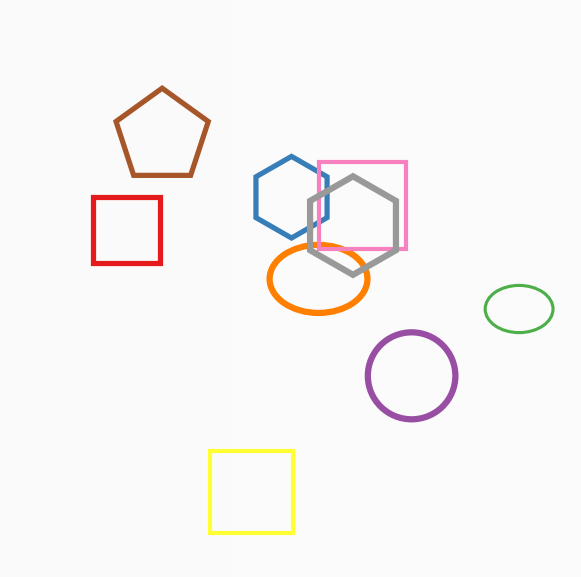[{"shape": "square", "thickness": 2.5, "radius": 0.29, "center": [0.217, 0.602]}, {"shape": "hexagon", "thickness": 2.5, "radius": 0.35, "center": [0.502, 0.658]}, {"shape": "oval", "thickness": 1.5, "radius": 0.29, "center": [0.893, 0.464]}, {"shape": "circle", "thickness": 3, "radius": 0.38, "center": [0.708, 0.348]}, {"shape": "oval", "thickness": 3, "radius": 0.42, "center": [0.548, 0.516]}, {"shape": "square", "thickness": 2, "radius": 0.36, "center": [0.433, 0.147]}, {"shape": "pentagon", "thickness": 2.5, "radius": 0.42, "center": [0.279, 0.763]}, {"shape": "square", "thickness": 2, "radius": 0.37, "center": [0.623, 0.643]}, {"shape": "hexagon", "thickness": 3, "radius": 0.43, "center": [0.607, 0.609]}]